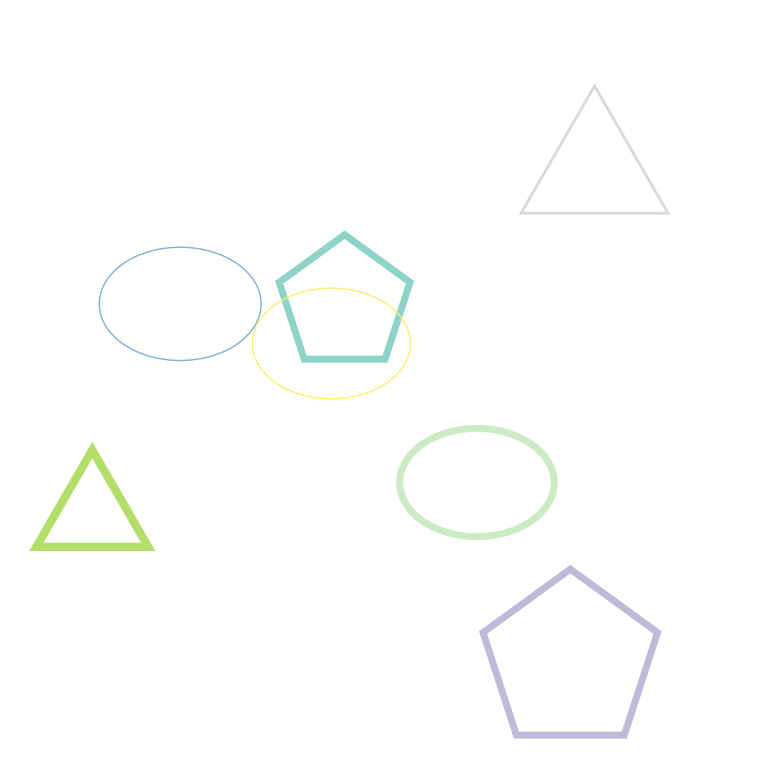[{"shape": "pentagon", "thickness": 2.5, "radius": 0.45, "center": [0.448, 0.606]}, {"shape": "pentagon", "thickness": 2.5, "radius": 0.6, "center": [0.741, 0.142]}, {"shape": "oval", "thickness": 0.5, "radius": 0.53, "center": [0.234, 0.605]}, {"shape": "triangle", "thickness": 3, "radius": 0.42, "center": [0.12, 0.332]}, {"shape": "triangle", "thickness": 1, "radius": 0.55, "center": [0.772, 0.778]}, {"shape": "oval", "thickness": 2.5, "radius": 0.5, "center": [0.619, 0.373]}, {"shape": "oval", "thickness": 0.5, "radius": 0.51, "center": [0.43, 0.554]}]